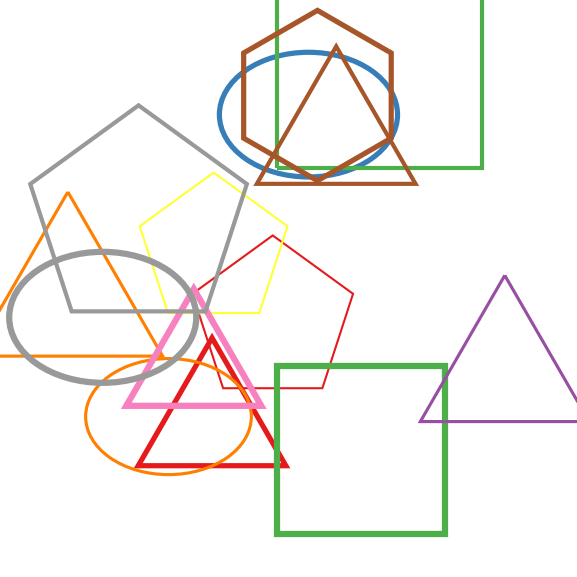[{"shape": "triangle", "thickness": 2.5, "radius": 0.74, "center": [0.367, 0.266]}, {"shape": "pentagon", "thickness": 1, "radius": 0.73, "center": [0.472, 0.445]}, {"shape": "oval", "thickness": 2.5, "radius": 0.77, "center": [0.534, 0.801]}, {"shape": "square", "thickness": 2, "radius": 0.89, "center": [0.657, 0.886]}, {"shape": "square", "thickness": 3, "radius": 0.73, "center": [0.626, 0.219]}, {"shape": "triangle", "thickness": 1.5, "radius": 0.84, "center": [0.874, 0.354]}, {"shape": "oval", "thickness": 1.5, "radius": 0.72, "center": [0.292, 0.278]}, {"shape": "triangle", "thickness": 1.5, "radius": 0.95, "center": [0.117, 0.477]}, {"shape": "pentagon", "thickness": 1, "radius": 0.67, "center": [0.37, 0.566]}, {"shape": "triangle", "thickness": 2, "radius": 0.79, "center": [0.582, 0.76]}, {"shape": "hexagon", "thickness": 2.5, "radius": 0.74, "center": [0.55, 0.834]}, {"shape": "triangle", "thickness": 3, "radius": 0.68, "center": [0.336, 0.364]}, {"shape": "pentagon", "thickness": 2, "radius": 0.99, "center": [0.24, 0.62]}, {"shape": "oval", "thickness": 3, "radius": 0.81, "center": [0.178, 0.45]}]